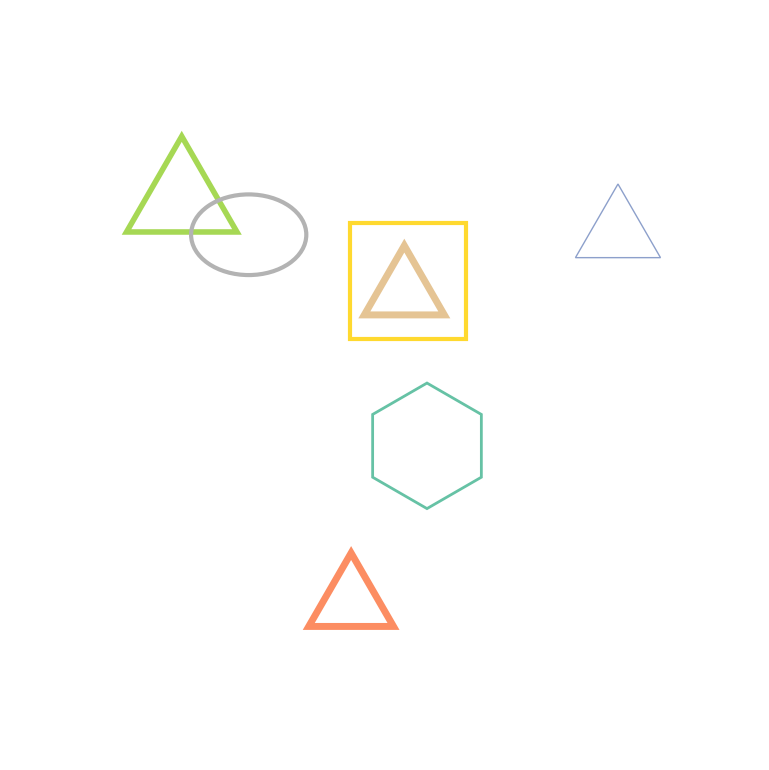[{"shape": "hexagon", "thickness": 1, "radius": 0.41, "center": [0.555, 0.421]}, {"shape": "triangle", "thickness": 2.5, "radius": 0.32, "center": [0.456, 0.218]}, {"shape": "triangle", "thickness": 0.5, "radius": 0.32, "center": [0.803, 0.697]}, {"shape": "triangle", "thickness": 2, "radius": 0.41, "center": [0.236, 0.74]}, {"shape": "square", "thickness": 1.5, "radius": 0.38, "center": [0.53, 0.635]}, {"shape": "triangle", "thickness": 2.5, "radius": 0.3, "center": [0.525, 0.621]}, {"shape": "oval", "thickness": 1.5, "radius": 0.37, "center": [0.323, 0.695]}]